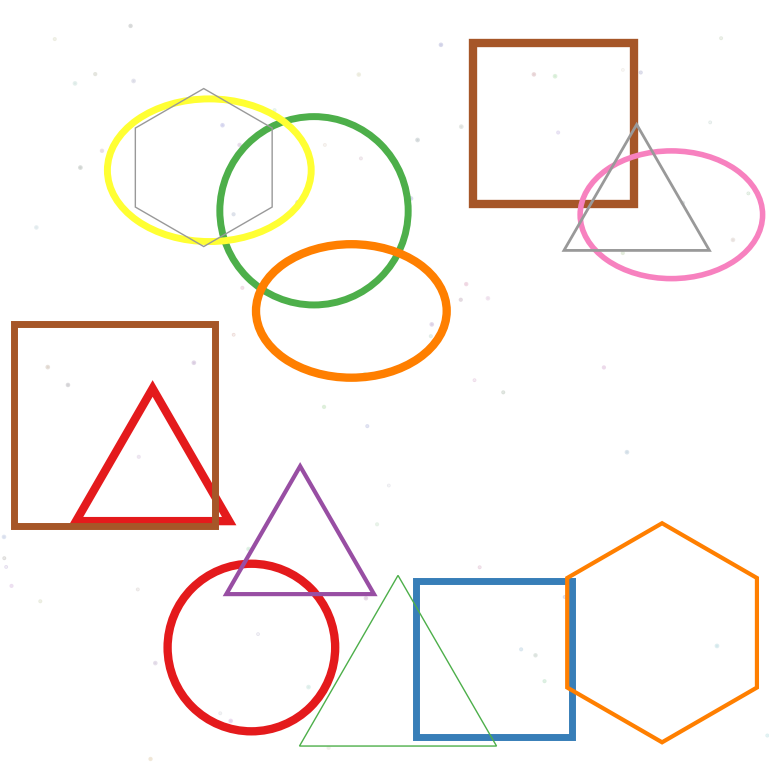[{"shape": "circle", "thickness": 3, "radius": 0.54, "center": [0.326, 0.159]}, {"shape": "triangle", "thickness": 3, "radius": 0.57, "center": [0.198, 0.381]}, {"shape": "square", "thickness": 2.5, "radius": 0.51, "center": [0.642, 0.145]}, {"shape": "circle", "thickness": 2.5, "radius": 0.61, "center": [0.408, 0.726]}, {"shape": "triangle", "thickness": 0.5, "radius": 0.74, "center": [0.517, 0.105]}, {"shape": "triangle", "thickness": 1.5, "radius": 0.55, "center": [0.39, 0.284]}, {"shape": "hexagon", "thickness": 1.5, "radius": 0.71, "center": [0.86, 0.178]}, {"shape": "oval", "thickness": 3, "radius": 0.62, "center": [0.456, 0.596]}, {"shape": "oval", "thickness": 2.5, "radius": 0.66, "center": [0.272, 0.779]}, {"shape": "square", "thickness": 2.5, "radius": 0.65, "center": [0.149, 0.448]}, {"shape": "square", "thickness": 3, "radius": 0.52, "center": [0.719, 0.839]}, {"shape": "oval", "thickness": 2, "radius": 0.59, "center": [0.872, 0.721]}, {"shape": "hexagon", "thickness": 0.5, "radius": 0.51, "center": [0.265, 0.782]}, {"shape": "triangle", "thickness": 1, "radius": 0.55, "center": [0.827, 0.729]}]